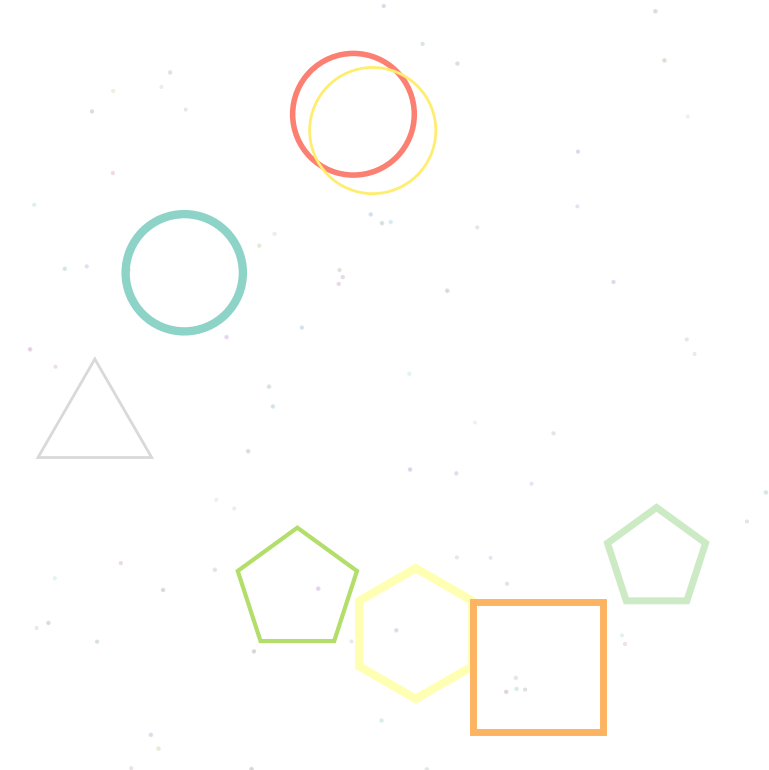[{"shape": "circle", "thickness": 3, "radius": 0.38, "center": [0.239, 0.646]}, {"shape": "hexagon", "thickness": 3, "radius": 0.42, "center": [0.54, 0.177]}, {"shape": "circle", "thickness": 2, "radius": 0.39, "center": [0.459, 0.852]}, {"shape": "square", "thickness": 2.5, "radius": 0.42, "center": [0.698, 0.134]}, {"shape": "pentagon", "thickness": 1.5, "radius": 0.41, "center": [0.386, 0.233]}, {"shape": "triangle", "thickness": 1, "radius": 0.43, "center": [0.123, 0.448]}, {"shape": "pentagon", "thickness": 2.5, "radius": 0.33, "center": [0.853, 0.274]}, {"shape": "circle", "thickness": 1, "radius": 0.41, "center": [0.484, 0.83]}]